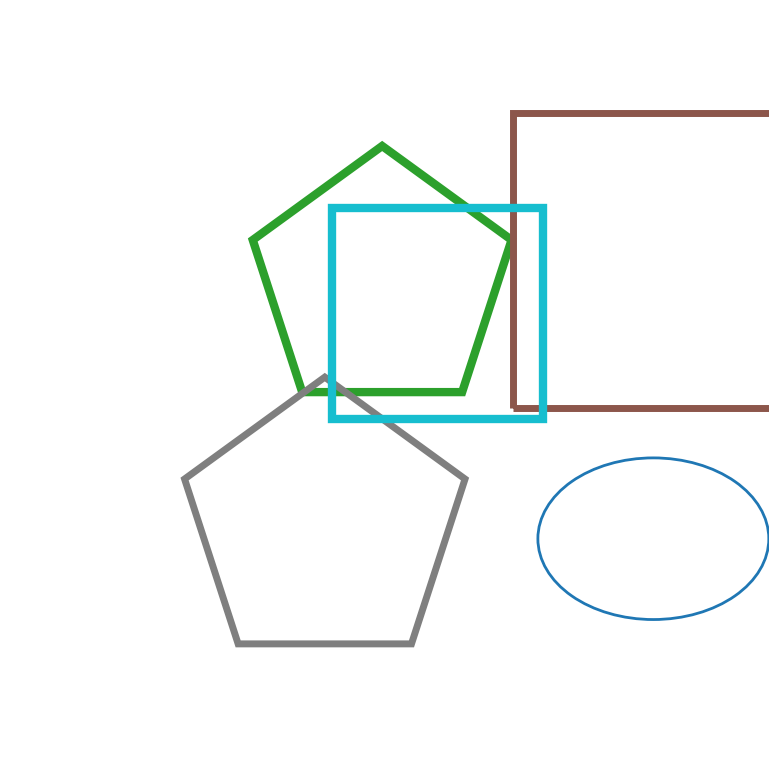[{"shape": "oval", "thickness": 1, "radius": 0.75, "center": [0.848, 0.3]}, {"shape": "pentagon", "thickness": 3, "radius": 0.88, "center": [0.496, 0.634]}, {"shape": "square", "thickness": 2.5, "radius": 0.96, "center": [0.858, 0.662]}, {"shape": "pentagon", "thickness": 2.5, "radius": 0.96, "center": [0.422, 0.319]}, {"shape": "square", "thickness": 3, "radius": 0.69, "center": [0.569, 0.593]}]